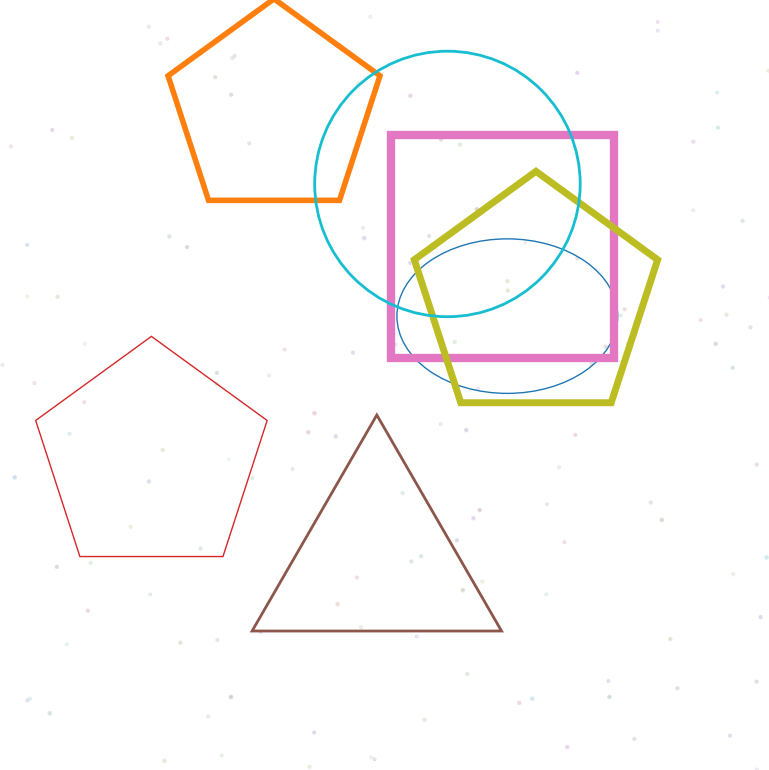[{"shape": "oval", "thickness": 0.5, "radius": 0.72, "center": [0.659, 0.589]}, {"shape": "pentagon", "thickness": 2, "radius": 0.72, "center": [0.356, 0.857]}, {"shape": "pentagon", "thickness": 0.5, "radius": 0.79, "center": [0.197, 0.405]}, {"shape": "triangle", "thickness": 1, "radius": 0.94, "center": [0.489, 0.274]}, {"shape": "square", "thickness": 3, "radius": 0.72, "center": [0.652, 0.68]}, {"shape": "pentagon", "thickness": 2.5, "radius": 0.83, "center": [0.696, 0.611]}, {"shape": "circle", "thickness": 1, "radius": 0.86, "center": [0.581, 0.761]}]